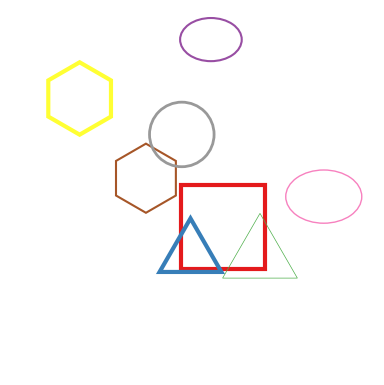[{"shape": "square", "thickness": 3, "radius": 0.55, "center": [0.58, 0.41]}, {"shape": "triangle", "thickness": 3, "radius": 0.46, "center": [0.495, 0.34]}, {"shape": "triangle", "thickness": 0.5, "radius": 0.56, "center": [0.675, 0.334]}, {"shape": "oval", "thickness": 1.5, "radius": 0.4, "center": [0.548, 0.897]}, {"shape": "hexagon", "thickness": 3, "radius": 0.47, "center": [0.207, 0.744]}, {"shape": "hexagon", "thickness": 1.5, "radius": 0.45, "center": [0.379, 0.537]}, {"shape": "oval", "thickness": 1, "radius": 0.49, "center": [0.841, 0.489]}, {"shape": "circle", "thickness": 2, "radius": 0.42, "center": [0.472, 0.651]}]